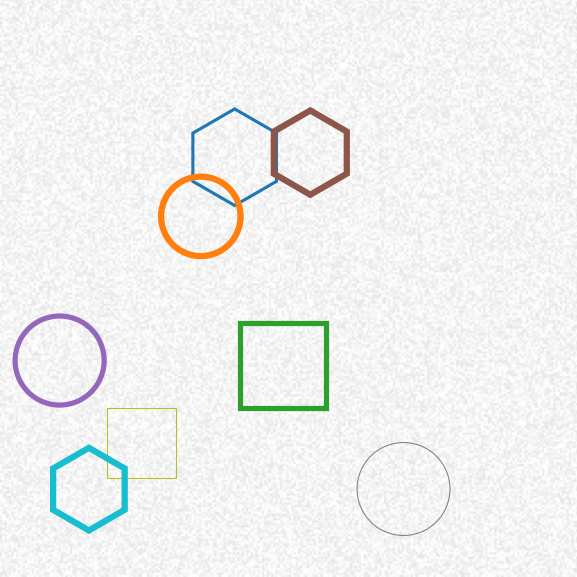[{"shape": "hexagon", "thickness": 1.5, "radius": 0.42, "center": [0.406, 0.727]}, {"shape": "circle", "thickness": 3, "radius": 0.34, "center": [0.348, 0.625]}, {"shape": "square", "thickness": 2.5, "radius": 0.37, "center": [0.49, 0.367]}, {"shape": "circle", "thickness": 2.5, "radius": 0.39, "center": [0.103, 0.375]}, {"shape": "hexagon", "thickness": 3, "radius": 0.36, "center": [0.537, 0.735]}, {"shape": "circle", "thickness": 0.5, "radius": 0.4, "center": [0.699, 0.152]}, {"shape": "square", "thickness": 0.5, "radius": 0.3, "center": [0.245, 0.232]}, {"shape": "hexagon", "thickness": 3, "radius": 0.36, "center": [0.154, 0.152]}]